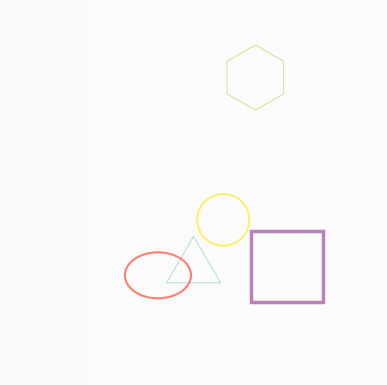[{"shape": "triangle", "thickness": 0.5, "radius": 0.4, "center": [0.5, 0.306]}, {"shape": "oval", "thickness": 1.5, "radius": 0.43, "center": [0.408, 0.285]}, {"shape": "hexagon", "thickness": 0.5, "radius": 0.42, "center": [0.659, 0.799]}, {"shape": "square", "thickness": 2.5, "radius": 0.46, "center": [0.74, 0.307]}, {"shape": "circle", "thickness": 1.5, "radius": 0.34, "center": [0.576, 0.429]}]